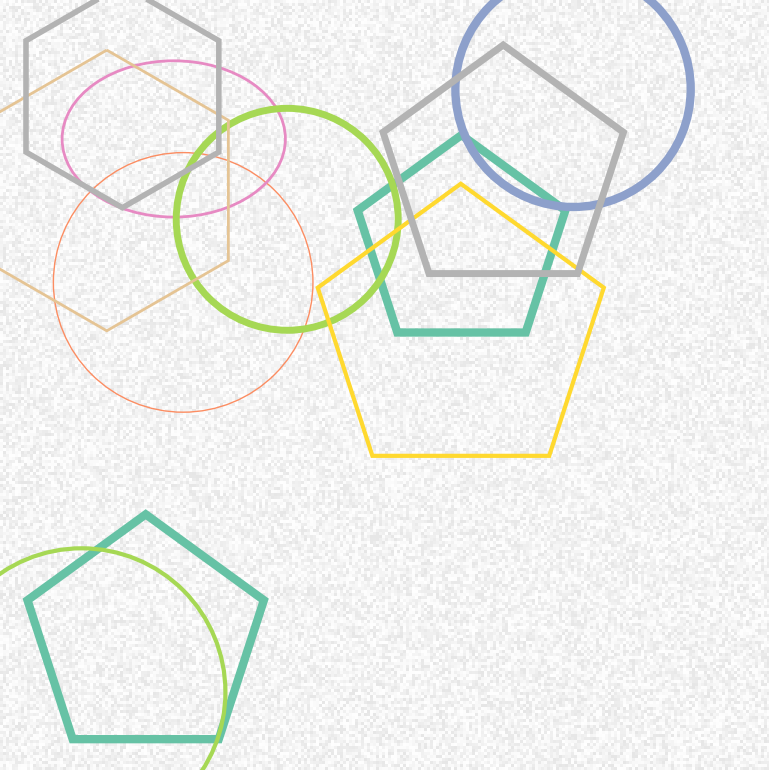[{"shape": "pentagon", "thickness": 3, "radius": 0.81, "center": [0.189, 0.171]}, {"shape": "pentagon", "thickness": 3, "radius": 0.71, "center": [0.599, 0.683]}, {"shape": "circle", "thickness": 0.5, "radius": 0.84, "center": [0.238, 0.633]}, {"shape": "circle", "thickness": 3, "radius": 0.76, "center": [0.744, 0.884]}, {"shape": "oval", "thickness": 1, "radius": 0.72, "center": [0.226, 0.82]}, {"shape": "circle", "thickness": 1.5, "radius": 0.93, "center": [0.106, 0.101]}, {"shape": "circle", "thickness": 2.5, "radius": 0.72, "center": [0.373, 0.715]}, {"shape": "pentagon", "thickness": 1.5, "radius": 0.98, "center": [0.598, 0.566]}, {"shape": "hexagon", "thickness": 1, "radius": 0.91, "center": [0.139, 0.753]}, {"shape": "hexagon", "thickness": 2, "radius": 0.72, "center": [0.159, 0.875]}, {"shape": "pentagon", "thickness": 2.5, "radius": 0.82, "center": [0.654, 0.777]}]